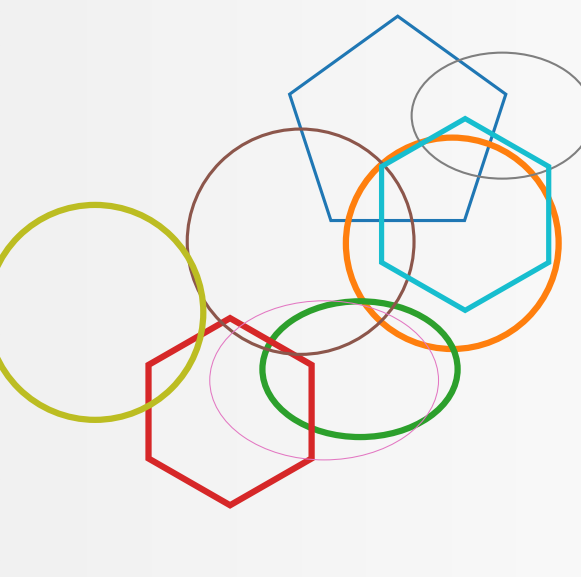[{"shape": "pentagon", "thickness": 1.5, "radius": 0.98, "center": [0.684, 0.775]}, {"shape": "circle", "thickness": 3, "radius": 0.92, "center": [0.778, 0.578]}, {"shape": "oval", "thickness": 3, "radius": 0.84, "center": [0.619, 0.36]}, {"shape": "hexagon", "thickness": 3, "radius": 0.81, "center": [0.396, 0.286]}, {"shape": "circle", "thickness": 1.5, "radius": 0.98, "center": [0.517, 0.581]}, {"shape": "oval", "thickness": 0.5, "radius": 0.98, "center": [0.558, 0.341]}, {"shape": "oval", "thickness": 1, "radius": 0.78, "center": [0.864, 0.799]}, {"shape": "circle", "thickness": 3, "radius": 0.93, "center": [0.164, 0.458]}, {"shape": "hexagon", "thickness": 2.5, "radius": 0.83, "center": [0.8, 0.628]}]